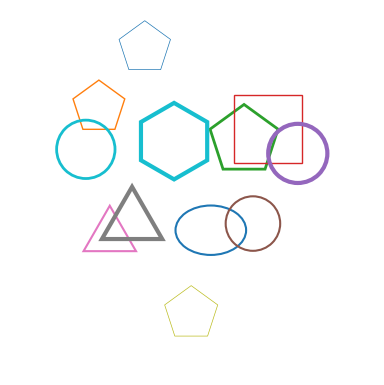[{"shape": "oval", "thickness": 1.5, "radius": 0.46, "center": [0.548, 0.402]}, {"shape": "pentagon", "thickness": 0.5, "radius": 0.35, "center": [0.376, 0.876]}, {"shape": "pentagon", "thickness": 1, "radius": 0.35, "center": [0.257, 0.721]}, {"shape": "pentagon", "thickness": 2, "radius": 0.46, "center": [0.634, 0.636]}, {"shape": "square", "thickness": 1, "radius": 0.44, "center": [0.695, 0.664]}, {"shape": "circle", "thickness": 3, "radius": 0.38, "center": [0.773, 0.602]}, {"shape": "circle", "thickness": 1.5, "radius": 0.35, "center": [0.657, 0.419]}, {"shape": "triangle", "thickness": 1.5, "radius": 0.39, "center": [0.285, 0.387]}, {"shape": "triangle", "thickness": 3, "radius": 0.45, "center": [0.343, 0.424]}, {"shape": "pentagon", "thickness": 0.5, "radius": 0.36, "center": [0.497, 0.186]}, {"shape": "circle", "thickness": 2, "radius": 0.38, "center": [0.223, 0.612]}, {"shape": "hexagon", "thickness": 3, "radius": 0.5, "center": [0.452, 0.633]}]